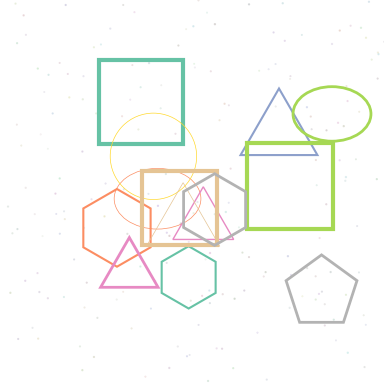[{"shape": "hexagon", "thickness": 1.5, "radius": 0.4, "center": [0.49, 0.28]}, {"shape": "square", "thickness": 3, "radius": 0.54, "center": [0.365, 0.735]}, {"shape": "hexagon", "thickness": 1.5, "radius": 0.5, "center": [0.304, 0.408]}, {"shape": "oval", "thickness": 0.5, "radius": 0.56, "center": [0.409, 0.484]}, {"shape": "triangle", "thickness": 1.5, "radius": 0.58, "center": [0.725, 0.655]}, {"shape": "triangle", "thickness": 1, "radius": 0.46, "center": [0.528, 0.424]}, {"shape": "triangle", "thickness": 2, "radius": 0.43, "center": [0.336, 0.297]}, {"shape": "square", "thickness": 3, "radius": 0.56, "center": [0.753, 0.517]}, {"shape": "oval", "thickness": 2, "radius": 0.51, "center": [0.862, 0.704]}, {"shape": "circle", "thickness": 0.5, "radius": 0.56, "center": [0.399, 0.594]}, {"shape": "square", "thickness": 3, "radius": 0.48, "center": [0.466, 0.459]}, {"shape": "triangle", "thickness": 0.5, "radius": 0.55, "center": [0.476, 0.415]}, {"shape": "hexagon", "thickness": 2, "radius": 0.47, "center": [0.557, 0.456]}, {"shape": "pentagon", "thickness": 2, "radius": 0.48, "center": [0.835, 0.241]}]